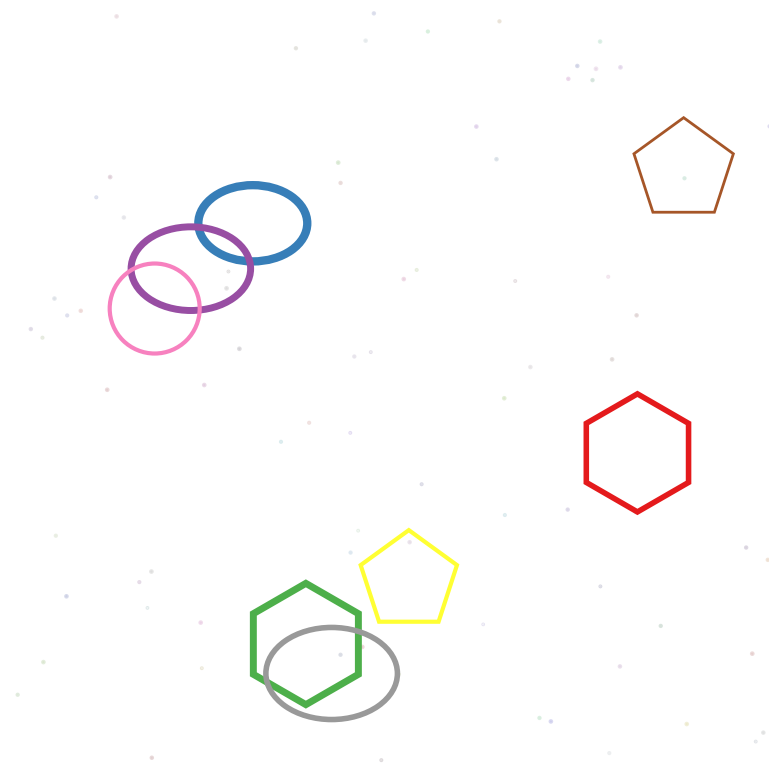[{"shape": "hexagon", "thickness": 2, "radius": 0.38, "center": [0.828, 0.412]}, {"shape": "oval", "thickness": 3, "radius": 0.35, "center": [0.328, 0.71]}, {"shape": "hexagon", "thickness": 2.5, "radius": 0.39, "center": [0.397, 0.164]}, {"shape": "oval", "thickness": 2.5, "radius": 0.39, "center": [0.248, 0.651]}, {"shape": "pentagon", "thickness": 1.5, "radius": 0.33, "center": [0.531, 0.246]}, {"shape": "pentagon", "thickness": 1, "radius": 0.34, "center": [0.888, 0.779]}, {"shape": "circle", "thickness": 1.5, "radius": 0.29, "center": [0.201, 0.599]}, {"shape": "oval", "thickness": 2, "radius": 0.43, "center": [0.431, 0.125]}]